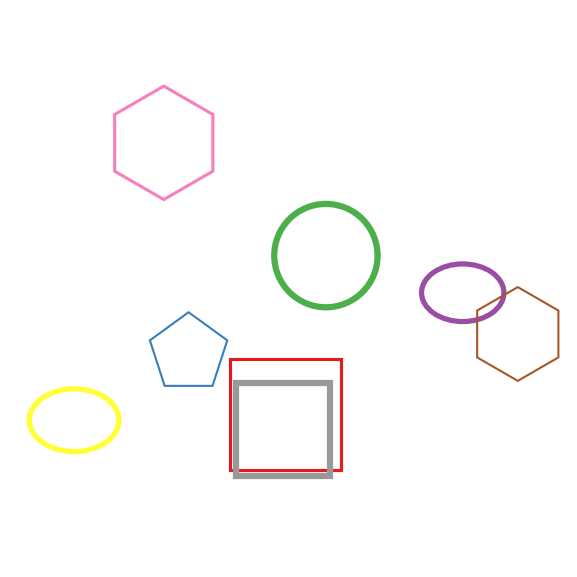[{"shape": "square", "thickness": 1.5, "radius": 0.48, "center": [0.494, 0.281]}, {"shape": "pentagon", "thickness": 1, "radius": 0.35, "center": [0.327, 0.388]}, {"shape": "circle", "thickness": 3, "radius": 0.45, "center": [0.564, 0.557]}, {"shape": "oval", "thickness": 2.5, "radius": 0.36, "center": [0.801, 0.492]}, {"shape": "oval", "thickness": 2.5, "radius": 0.39, "center": [0.128, 0.271]}, {"shape": "hexagon", "thickness": 1, "radius": 0.41, "center": [0.897, 0.421]}, {"shape": "hexagon", "thickness": 1.5, "radius": 0.49, "center": [0.284, 0.752]}, {"shape": "square", "thickness": 3, "radius": 0.41, "center": [0.49, 0.255]}]